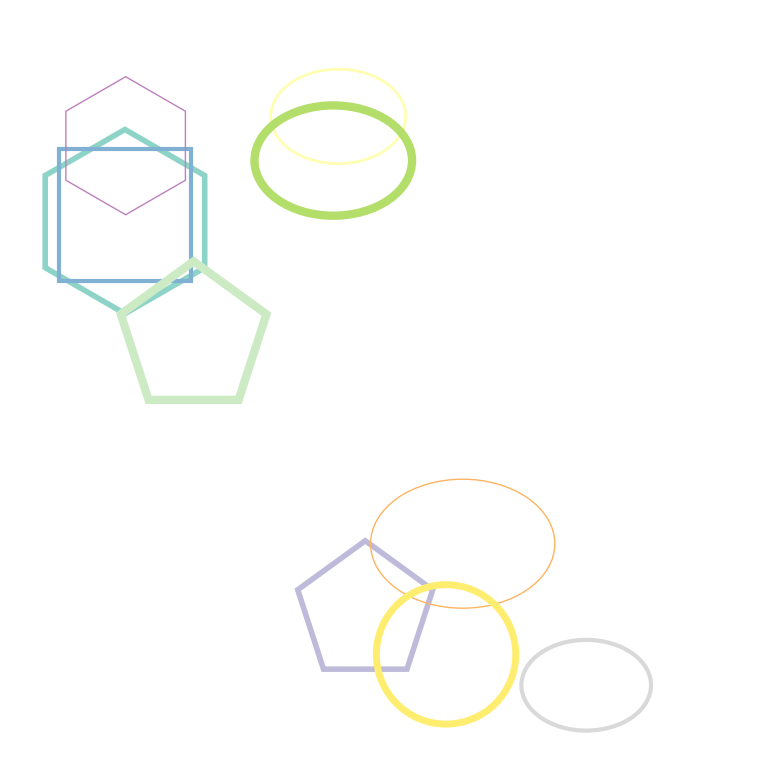[{"shape": "hexagon", "thickness": 2, "radius": 0.6, "center": [0.162, 0.712]}, {"shape": "oval", "thickness": 1, "radius": 0.44, "center": [0.439, 0.849]}, {"shape": "pentagon", "thickness": 2, "radius": 0.46, "center": [0.474, 0.206]}, {"shape": "square", "thickness": 1.5, "radius": 0.43, "center": [0.162, 0.72]}, {"shape": "oval", "thickness": 0.5, "radius": 0.6, "center": [0.601, 0.294]}, {"shape": "oval", "thickness": 3, "radius": 0.51, "center": [0.433, 0.791]}, {"shape": "oval", "thickness": 1.5, "radius": 0.42, "center": [0.761, 0.11]}, {"shape": "hexagon", "thickness": 0.5, "radius": 0.45, "center": [0.163, 0.811]}, {"shape": "pentagon", "thickness": 3, "radius": 0.5, "center": [0.251, 0.561]}, {"shape": "circle", "thickness": 2.5, "radius": 0.45, "center": [0.579, 0.15]}]